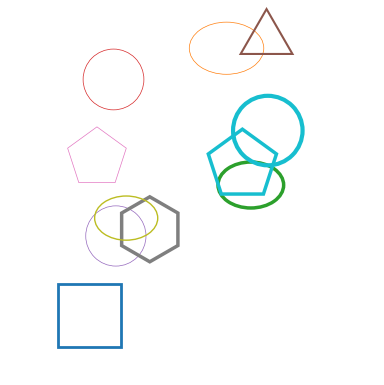[{"shape": "square", "thickness": 2, "radius": 0.41, "center": [0.232, 0.181]}, {"shape": "oval", "thickness": 0.5, "radius": 0.48, "center": [0.588, 0.875]}, {"shape": "oval", "thickness": 2.5, "radius": 0.43, "center": [0.651, 0.519]}, {"shape": "circle", "thickness": 0.5, "radius": 0.39, "center": [0.295, 0.794]}, {"shape": "circle", "thickness": 0.5, "radius": 0.39, "center": [0.301, 0.387]}, {"shape": "triangle", "thickness": 1.5, "radius": 0.39, "center": [0.692, 0.899]}, {"shape": "pentagon", "thickness": 0.5, "radius": 0.4, "center": [0.252, 0.59]}, {"shape": "hexagon", "thickness": 2.5, "radius": 0.42, "center": [0.389, 0.404]}, {"shape": "oval", "thickness": 1, "radius": 0.41, "center": [0.328, 0.434]}, {"shape": "pentagon", "thickness": 2.5, "radius": 0.47, "center": [0.63, 0.571]}, {"shape": "circle", "thickness": 3, "radius": 0.45, "center": [0.696, 0.661]}]